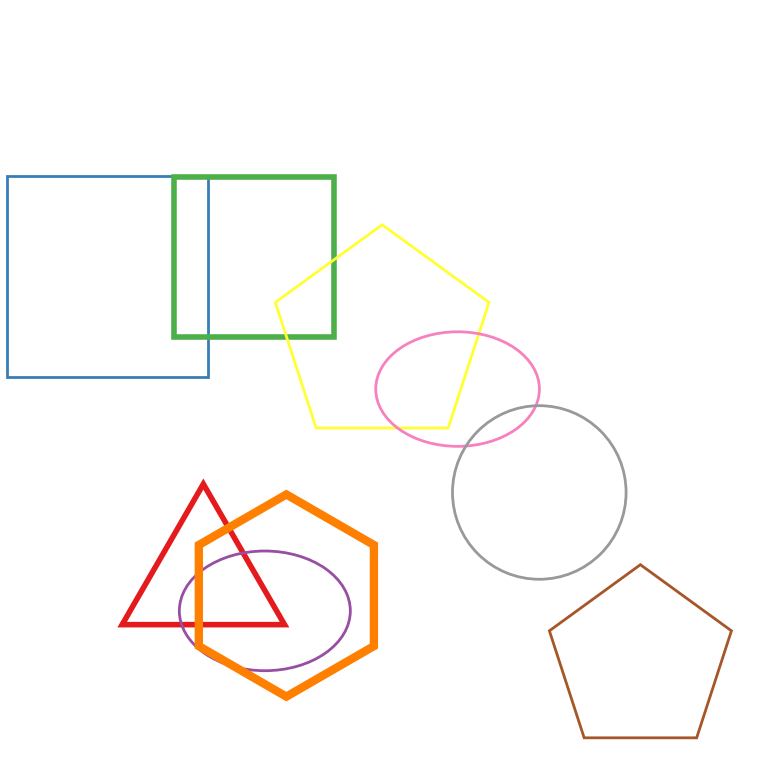[{"shape": "triangle", "thickness": 2, "radius": 0.61, "center": [0.264, 0.25]}, {"shape": "square", "thickness": 1, "radius": 0.65, "center": [0.14, 0.641]}, {"shape": "square", "thickness": 2, "radius": 0.52, "center": [0.33, 0.666]}, {"shape": "oval", "thickness": 1, "radius": 0.56, "center": [0.344, 0.207]}, {"shape": "hexagon", "thickness": 3, "radius": 0.66, "center": [0.372, 0.227]}, {"shape": "pentagon", "thickness": 1, "radius": 0.73, "center": [0.496, 0.562]}, {"shape": "pentagon", "thickness": 1, "radius": 0.62, "center": [0.832, 0.142]}, {"shape": "oval", "thickness": 1, "radius": 0.53, "center": [0.594, 0.495]}, {"shape": "circle", "thickness": 1, "radius": 0.56, "center": [0.7, 0.36]}]